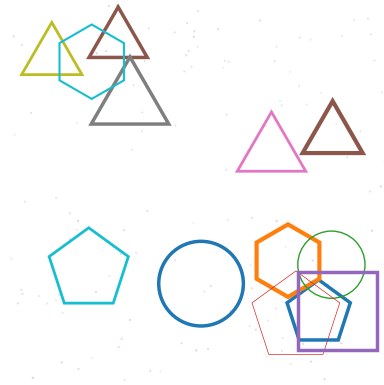[{"shape": "pentagon", "thickness": 2.5, "radius": 0.43, "center": [0.828, 0.187]}, {"shape": "circle", "thickness": 2.5, "radius": 0.55, "center": [0.522, 0.263]}, {"shape": "hexagon", "thickness": 3, "radius": 0.47, "center": [0.748, 0.323]}, {"shape": "circle", "thickness": 1, "radius": 0.44, "center": [0.861, 0.313]}, {"shape": "pentagon", "thickness": 0.5, "radius": 0.6, "center": [0.768, 0.176]}, {"shape": "square", "thickness": 2.5, "radius": 0.51, "center": [0.877, 0.192]}, {"shape": "triangle", "thickness": 3, "radius": 0.45, "center": [0.864, 0.647]}, {"shape": "triangle", "thickness": 2.5, "radius": 0.44, "center": [0.307, 0.894]}, {"shape": "triangle", "thickness": 2, "radius": 0.51, "center": [0.705, 0.607]}, {"shape": "triangle", "thickness": 2.5, "radius": 0.58, "center": [0.338, 0.736]}, {"shape": "triangle", "thickness": 2, "radius": 0.45, "center": [0.135, 0.851]}, {"shape": "hexagon", "thickness": 1.5, "radius": 0.48, "center": [0.238, 0.84]}, {"shape": "pentagon", "thickness": 2, "radius": 0.54, "center": [0.231, 0.3]}]